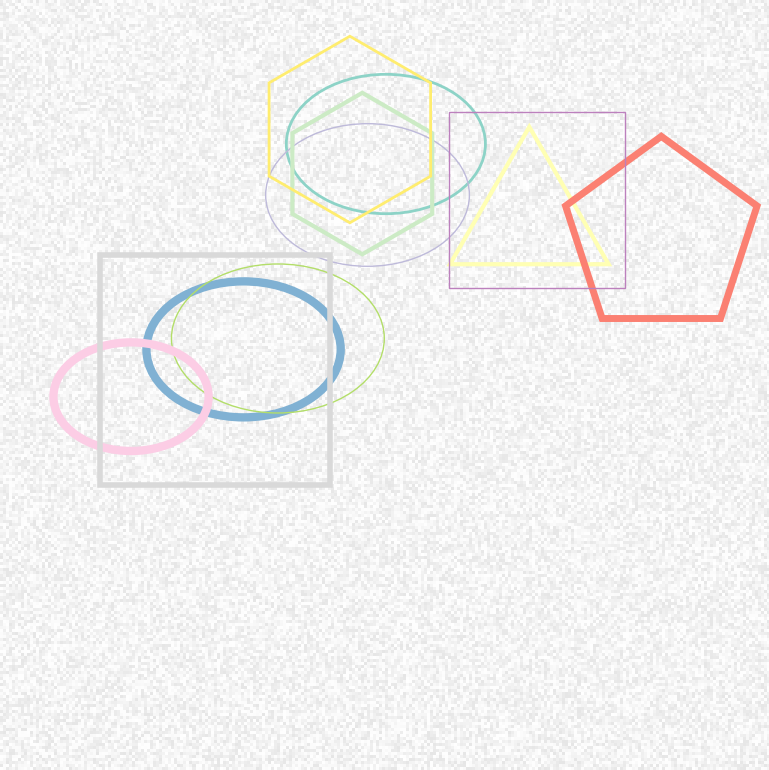[{"shape": "oval", "thickness": 1, "radius": 0.65, "center": [0.501, 0.813]}, {"shape": "triangle", "thickness": 1.5, "radius": 0.59, "center": [0.687, 0.716]}, {"shape": "oval", "thickness": 0.5, "radius": 0.66, "center": [0.477, 0.747]}, {"shape": "pentagon", "thickness": 2.5, "radius": 0.65, "center": [0.859, 0.692]}, {"shape": "oval", "thickness": 3, "radius": 0.63, "center": [0.316, 0.546]}, {"shape": "oval", "thickness": 0.5, "radius": 0.69, "center": [0.361, 0.56]}, {"shape": "oval", "thickness": 3, "radius": 0.5, "center": [0.17, 0.485]}, {"shape": "square", "thickness": 2, "radius": 0.75, "center": [0.279, 0.519]}, {"shape": "square", "thickness": 0.5, "radius": 0.57, "center": [0.698, 0.741]}, {"shape": "hexagon", "thickness": 1.5, "radius": 0.52, "center": [0.471, 0.775]}, {"shape": "hexagon", "thickness": 1, "radius": 0.61, "center": [0.454, 0.832]}]